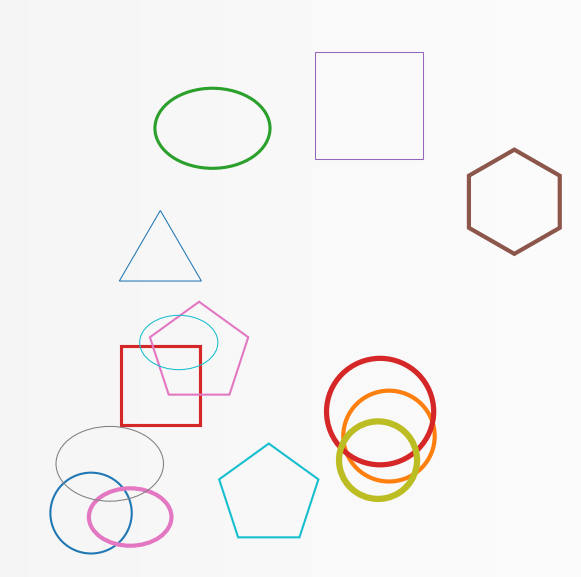[{"shape": "circle", "thickness": 1, "radius": 0.35, "center": [0.157, 0.111]}, {"shape": "triangle", "thickness": 0.5, "radius": 0.41, "center": [0.276, 0.553]}, {"shape": "circle", "thickness": 2, "radius": 0.39, "center": [0.669, 0.244]}, {"shape": "oval", "thickness": 1.5, "radius": 0.5, "center": [0.366, 0.777]}, {"shape": "circle", "thickness": 2.5, "radius": 0.46, "center": [0.654, 0.286]}, {"shape": "square", "thickness": 1.5, "radius": 0.34, "center": [0.277, 0.332]}, {"shape": "square", "thickness": 0.5, "radius": 0.46, "center": [0.634, 0.817]}, {"shape": "hexagon", "thickness": 2, "radius": 0.45, "center": [0.885, 0.65]}, {"shape": "oval", "thickness": 2, "radius": 0.36, "center": [0.224, 0.104]}, {"shape": "pentagon", "thickness": 1, "radius": 0.44, "center": [0.343, 0.388]}, {"shape": "oval", "thickness": 0.5, "radius": 0.46, "center": [0.189, 0.196]}, {"shape": "circle", "thickness": 3, "radius": 0.34, "center": [0.65, 0.202]}, {"shape": "pentagon", "thickness": 1, "radius": 0.45, "center": [0.462, 0.141]}, {"shape": "oval", "thickness": 0.5, "radius": 0.34, "center": [0.308, 0.406]}]